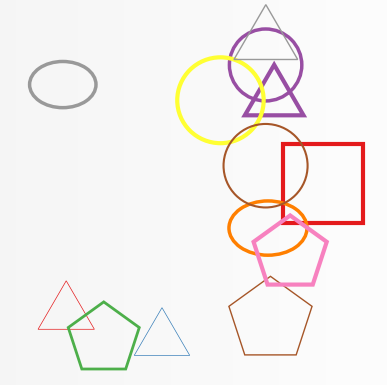[{"shape": "triangle", "thickness": 0.5, "radius": 0.42, "center": [0.171, 0.187]}, {"shape": "square", "thickness": 3, "radius": 0.51, "center": [0.833, 0.523]}, {"shape": "triangle", "thickness": 0.5, "radius": 0.41, "center": [0.418, 0.118]}, {"shape": "pentagon", "thickness": 2, "radius": 0.48, "center": [0.268, 0.119]}, {"shape": "circle", "thickness": 2.5, "radius": 0.47, "center": [0.685, 0.831]}, {"shape": "triangle", "thickness": 3, "radius": 0.44, "center": [0.708, 0.744]}, {"shape": "oval", "thickness": 2.5, "radius": 0.5, "center": [0.692, 0.408]}, {"shape": "circle", "thickness": 3, "radius": 0.56, "center": [0.569, 0.74]}, {"shape": "circle", "thickness": 1.5, "radius": 0.54, "center": [0.685, 0.57]}, {"shape": "pentagon", "thickness": 1, "radius": 0.56, "center": [0.698, 0.169]}, {"shape": "pentagon", "thickness": 3, "radius": 0.5, "center": [0.749, 0.341]}, {"shape": "triangle", "thickness": 1, "radius": 0.47, "center": [0.686, 0.893]}, {"shape": "oval", "thickness": 2.5, "radius": 0.43, "center": [0.162, 0.78]}]